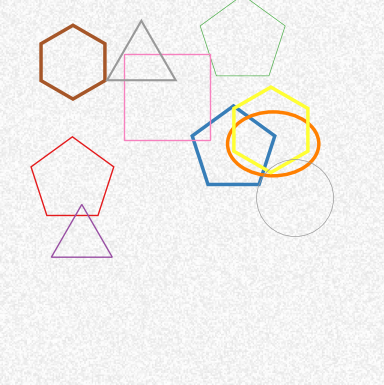[{"shape": "pentagon", "thickness": 1, "radius": 0.56, "center": [0.188, 0.532]}, {"shape": "pentagon", "thickness": 2.5, "radius": 0.56, "center": [0.607, 0.612]}, {"shape": "pentagon", "thickness": 0.5, "radius": 0.58, "center": [0.63, 0.897]}, {"shape": "triangle", "thickness": 1, "radius": 0.46, "center": [0.213, 0.378]}, {"shape": "oval", "thickness": 2.5, "radius": 0.59, "center": [0.71, 0.626]}, {"shape": "hexagon", "thickness": 2.5, "radius": 0.55, "center": [0.704, 0.663]}, {"shape": "hexagon", "thickness": 2.5, "radius": 0.48, "center": [0.19, 0.839]}, {"shape": "square", "thickness": 1, "radius": 0.56, "center": [0.435, 0.749]}, {"shape": "circle", "thickness": 0.5, "radius": 0.5, "center": [0.766, 0.486]}, {"shape": "triangle", "thickness": 1.5, "radius": 0.51, "center": [0.367, 0.843]}]